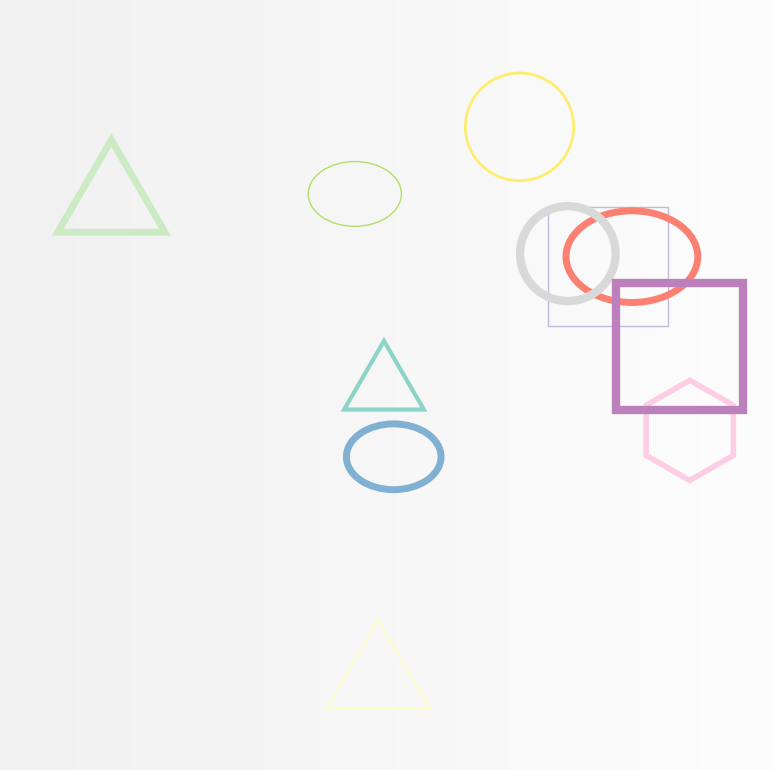[{"shape": "triangle", "thickness": 1.5, "radius": 0.3, "center": [0.495, 0.498]}, {"shape": "triangle", "thickness": 0.5, "radius": 0.39, "center": [0.488, 0.118]}, {"shape": "square", "thickness": 0.5, "radius": 0.39, "center": [0.785, 0.654]}, {"shape": "oval", "thickness": 2.5, "radius": 0.43, "center": [0.815, 0.667]}, {"shape": "oval", "thickness": 2.5, "radius": 0.31, "center": [0.508, 0.407]}, {"shape": "oval", "thickness": 0.5, "radius": 0.3, "center": [0.458, 0.748]}, {"shape": "hexagon", "thickness": 2, "radius": 0.33, "center": [0.89, 0.441]}, {"shape": "circle", "thickness": 3, "radius": 0.31, "center": [0.733, 0.671]}, {"shape": "square", "thickness": 3, "radius": 0.41, "center": [0.876, 0.55]}, {"shape": "triangle", "thickness": 2.5, "radius": 0.4, "center": [0.144, 0.738]}, {"shape": "circle", "thickness": 1, "radius": 0.35, "center": [0.67, 0.835]}]